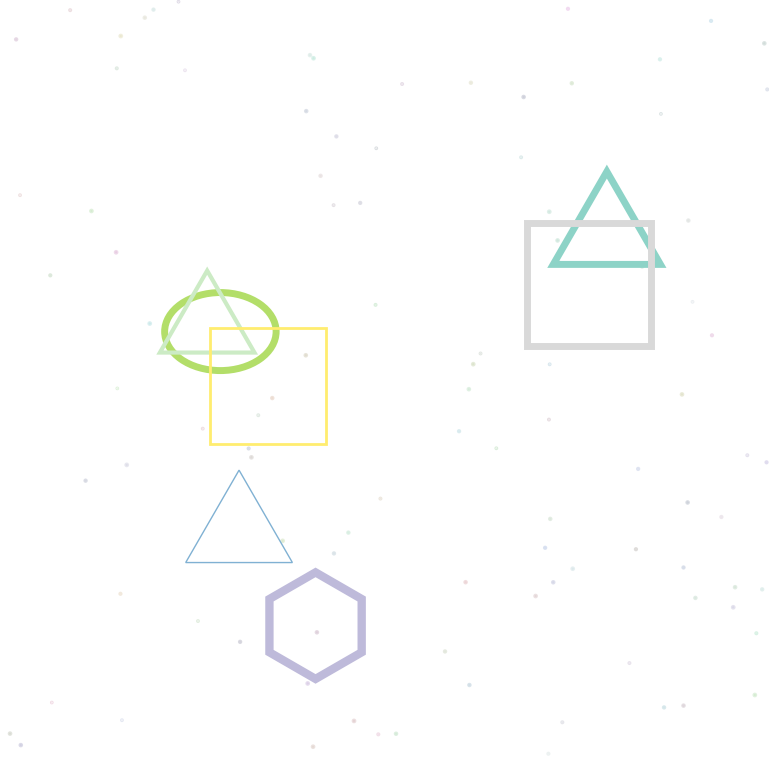[{"shape": "triangle", "thickness": 2.5, "radius": 0.4, "center": [0.788, 0.697]}, {"shape": "hexagon", "thickness": 3, "radius": 0.35, "center": [0.41, 0.187]}, {"shape": "triangle", "thickness": 0.5, "radius": 0.4, "center": [0.31, 0.309]}, {"shape": "oval", "thickness": 2.5, "radius": 0.36, "center": [0.286, 0.569]}, {"shape": "square", "thickness": 2.5, "radius": 0.4, "center": [0.765, 0.631]}, {"shape": "triangle", "thickness": 1.5, "radius": 0.35, "center": [0.269, 0.578]}, {"shape": "square", "thickness": 1, "radius": 0.38, "center": [0.348, 0.499]}]